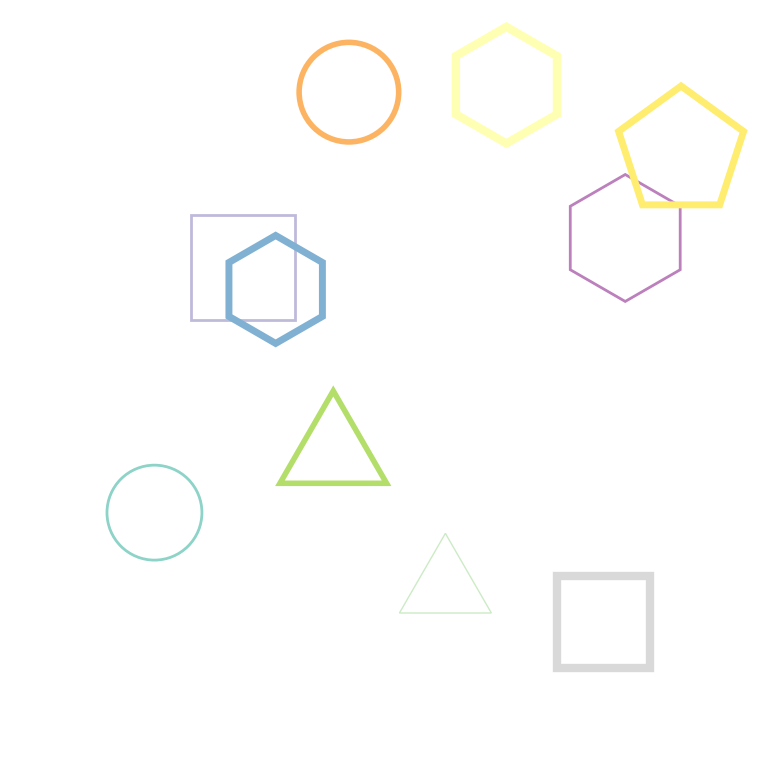[{"shape": "circle", "thickness": 1, "radius": 0.31, "center": [0.201, 0.334]}, {"shape": "hexagon", "thickness": 3, "radius": 0.38, "center": [0.658, 0.889]}, {"shape": "square", "thickness": 1, "radius": 0.34, "center": [0.316, 0.653]}, {"shape": "hexagon", "thickness": 2.5, "radius": 0.35, "center": [0.358, 0.624]}, {"shape": "circle", "thickness": 2, "radius": 0.32, "center": [0.453, 0.88]}, {"shape": "triangle", "thickness": 2, "radius": 0.4, "center": [0.433, 0.412]}, {"shape": "square", "thickness": 3, "radius": 0.3, "center": [0.784, 0.192]}, {"shape": "hexagon", "thickness": 1, "radius": 0.41, "center": [0.812, 0.691]}, {"shape": "triangle", "thickness": 0.5, "radius": 0.34, "center": [0.578, 0.238]}, {"shape": "pentagon", "thickness": 2.5, "radius": 0.43, "center": [0.885, 0.803]}]